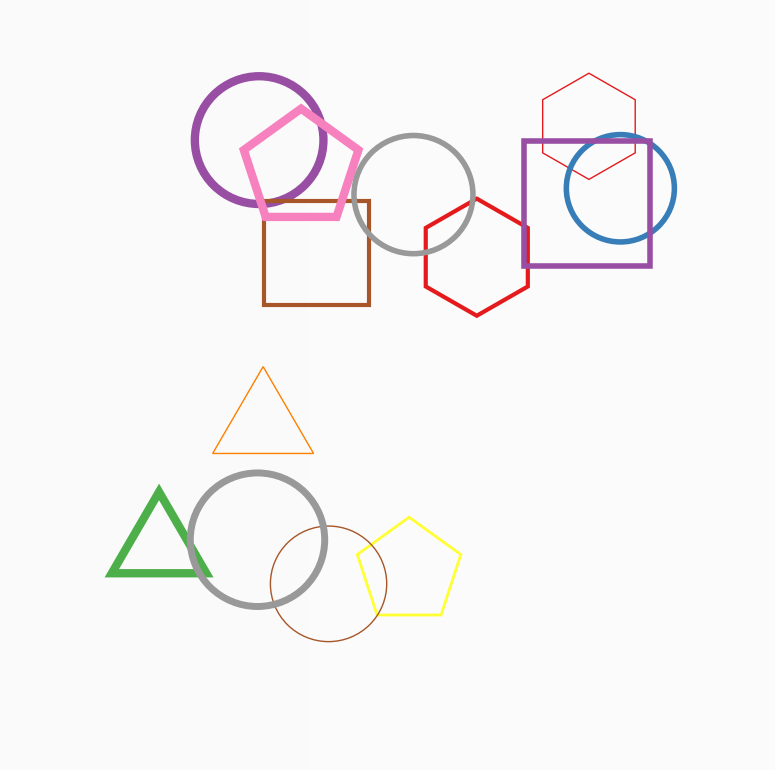[{"shape": "hexagon", "thickness": 0.5, "radius": 0.34, "center": [0.76, 0.836]}, {"shape": "hexagon", "thickness": 1.5, "radius": 0.38, "center": [0.615, 0.666]}, {"shape": "circle", "thickness": 2, "radius": 0.35, "center": [0.8, 0.755]}, {"shape": "triangle", "thickness": 3, "radius": 0.35, "center": [0.205, 0.291]}, {"shape": "circle", "thickness": 3, "radius": 0.41, "center": [0.334, 0.818]}, {"shape": "square", "thickness": 2, "radius": 0.41, "center": [0.758, 0.736]}, {"shape": "triangle", "thickness": 0.5, "radius": 0.38, "center": [0.34, 0.449]}, {"shape": "pentagon", "thickness": 1, "radius": 0.35, "center": [0.528, 0.258]}, {"shape": "square", "thickness": 1.5, "radius": 0.34, "center": [0.408, 0.671]}, {"shape": "circle", "thickness": 0.5, "radius": 0.38, "center": [0.424, 0.242]}, {"shape": "pentagon", "thickness": 3, "radius": 0.39, "center": [0.389, 0.781]}, {"shape": "circle", "thickness": 2, "radius": 0.38, "center": [0.533, 0.747]}, {"shape": "circle", "thickness": 2.5, "radius": 0.43, "center": [0.332, 0.299]}]